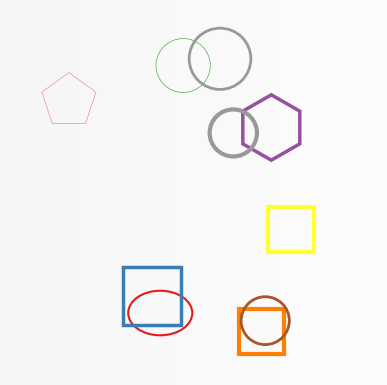[{"shape": "oval", "thickness": 1.5, "radius": 0.41, "center": [0.414, 0.187]}, {"shape": "square", "thickness": 2.5, "radius": 0.38, "center": [0.392, 0.23]}, {"shape": "circle", "thickness": 0.5, "radius": 0.35, "center": [0.473, 0.83]}, {"shape": "hexagon", "thickness": 2.5, "radius": 0.42, "center": [0.7, 0.669]}, {"shape": "square", "thickness": 3, "radius": 0.29, "center": [0.675, 0.14]}, {"shape": "square", "thickness": 3, "radius": 0.29, "center": [0.751, 0.403]}, {"shape": "circle", "thickness": 2, "radius": 0.31, "center": [0.684, 0.167]}, {"shape": "pentagon", "thickness": 0.5, "radius": 0.37, "center": [0.178, 0.738]}, {"shape": "circle", "thickness": 3, "radius": 0.31, "center": [0.602, 0.655]}, {"shape": "circle", "thickness": 2, "radius": 0.4, "center": [0.568, 0.847]}]